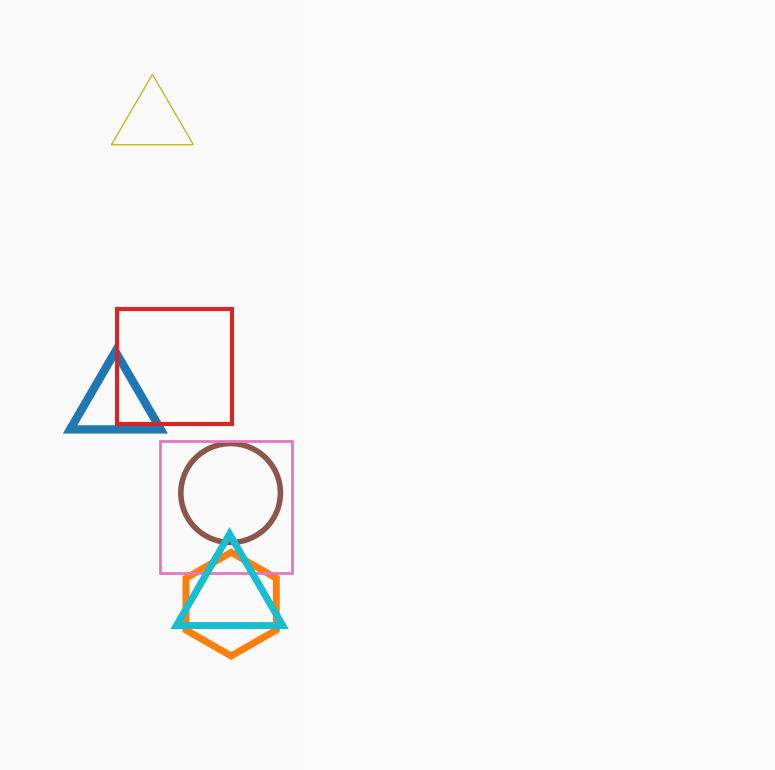[{"shape": "triangle", "thickness": 3, "radius": 0.34, "center": [0.149, 0.476]}, {"shape": "hexagon", "thickness": 2.5, "radius": 0.34, "center": [0.298, 0.215]}, {"shape": "square", "thickness": 1.5, "radius": 0.37, "center": [0.226, 0.524]}, {"shape": "circle", "thickness": 2, "radius": 0.32, "center": [0.298, 0.36]}, {"shape": "square", "thickness": 1, "radius": 0.43, "center": [0.292, 0.342]}, {"shape": "triangle", "thickness": 0.5, "radius": 0.3, "center": [0.197, 0.843]}, {"shape": "triangle", "thickness": 2.5, "radius": 0.4, "center": [0.296, 0.227]}]